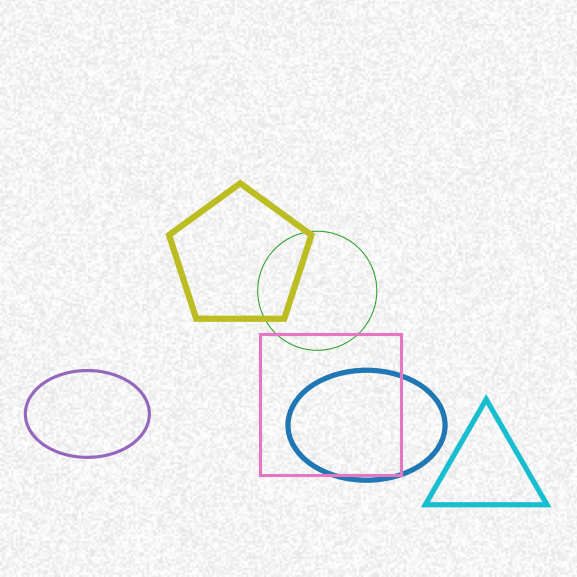[{"shape": "oval", "thickness": 2.5, "radius": 0.68, "center": [0.635, 0.263]}, {"shape": "circle", "thickness": 0.5, "radius": 0.52, "center": [0.549, 0.496]}, {"shape": "oval", "thickness": 1.5, "radius": 0.54, "center": [0.151, 0.282]}, {"shape": "square", "thickness": 1.5, "radius": 0.61, "center": [0.572, 0.299]}, {"shape": "pentagon", "thickness": 3, "radius": 0.65, "center": [0.416, 0.552]}, {"shape": "triangle", "thickness": 2.5, "radius": 0.61, "center": [0.842, 0.186]}]